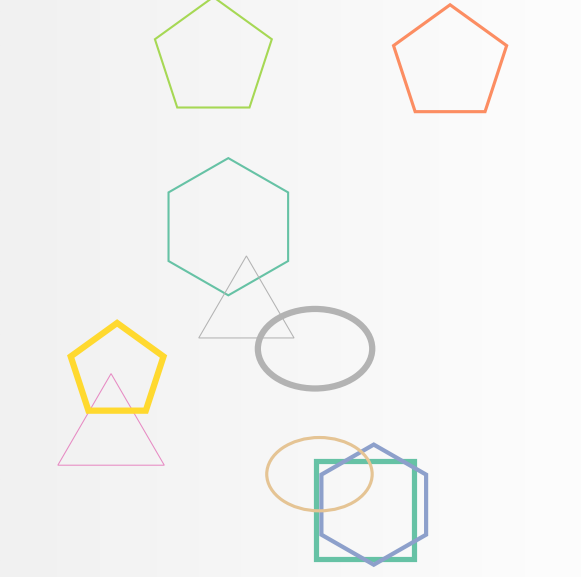[{"shape": "square", "thickness": 2.5, "radius": 0.42, "center": [0.628, 0.116]}, {"shape": "hexagon", "thickness": 1, "radius": 0.59, "center": [0.393, 0.607]}, {"shape": "pentagon", "thickness": 1.5, "radius": 0.51, "center": [0.774, 0.889]}, {"shape": "hexagon", "thickness": 2, "radius": 0.52, "center": [0.643, 0.125]}, {"shape": "triangle", "thickness": 0.5, "radius": 0.53, "center": [0.191, 0.246]}, {"shape": "pentagon", "thickness": 1, "radius": 0.53, "center": [0.367, 0.899]}, {"shape": "pentagon", "thickness": 3, "radius": 0.42, "center": [0.201, 0.356]}, {"shape": "oval", "thickness": 1.5, "radius": 0.45, "center": [0.55, 0.178]}, {"shape": "triangle", "thickness": 0.5, "radius": 0.47, "center": [0.424, 0.461]}, {"shape": "oval", "thickness": 3, "radius": 0.49, "center": [0.542, 0.395]}]